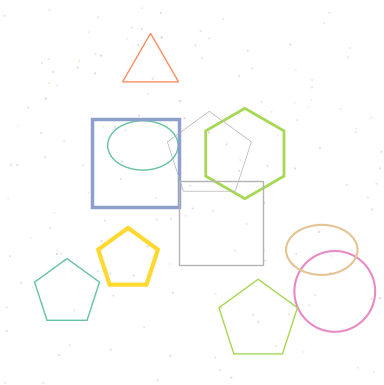[{"shape": "oval", "thickness": 1, "radius": 0.46, "center": [0.371, 0.622]}, {"shape": "pentagon", "thickness": 1, "radius": 0.44, "center": [0.174, 0.24]}, {"shape": "triangle", "thickness": 1, "radius": 0.42, "center": [0.391, 0.829]}, {"shape": "square", "thickness": 2.5, "radius": 0.57, "center": [0.352, 0.577]}, {"shape": "circle", "thickness": 1.5, "radius": 0.52, "center": [0.87, 0.243]}, {"shape": "hexagon", "thickness": 2, "radius": 0.59, "center": [0.636, 0.601]}, {"shape": "pentagon", "thickness": 1, "radius": 0.54, "center": [0.671, 0.167]}, {"shape": "pentagon", "thickness": 3, "radius": 0.41, "center": [0.333, 0.327]}, {"shape": "oval", "thickness": 1.5, "radius": 0.46, "center": [0.836, 0.351]}, {"shape": "square", "thickness": 1, "radius": 0.54, "center": [0.575, 0.421]}, {"shape": "pentagon", "thickness": 0.5, "radius": 0.57, "center": [0.544, 0.596]}]